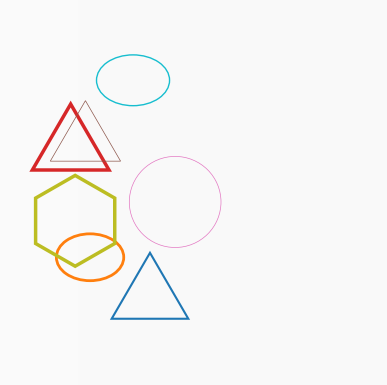[{"shape": "triangle", "thickness": 1.5, "radius": 0.57, "center": [0.387, 0.229]}, {"shape": "oval", "thickness": 2, "radius": 0.43, "center": [0.232, 0.332]}, {"shape": "triangle", "thickness": 2.5, "radius": 0.57, "center": [0.182, 0.616]}, {"shape": "triangle", "thickness": 0.5, "radius": 0.52, "center": [0.22, 0.634]}, {"shape": "circle", "thickness": 0.5, "radius": 0.59, "center": [0.452, 0.475]}, {"shape": "hexagon", "thickness": 2.5, "radius": 0.59, "center": [0.194, 0.426]}, {"shape": "oval", "thickness": 1, "radius": 0.47, "center": [0.343, 0.791]}]